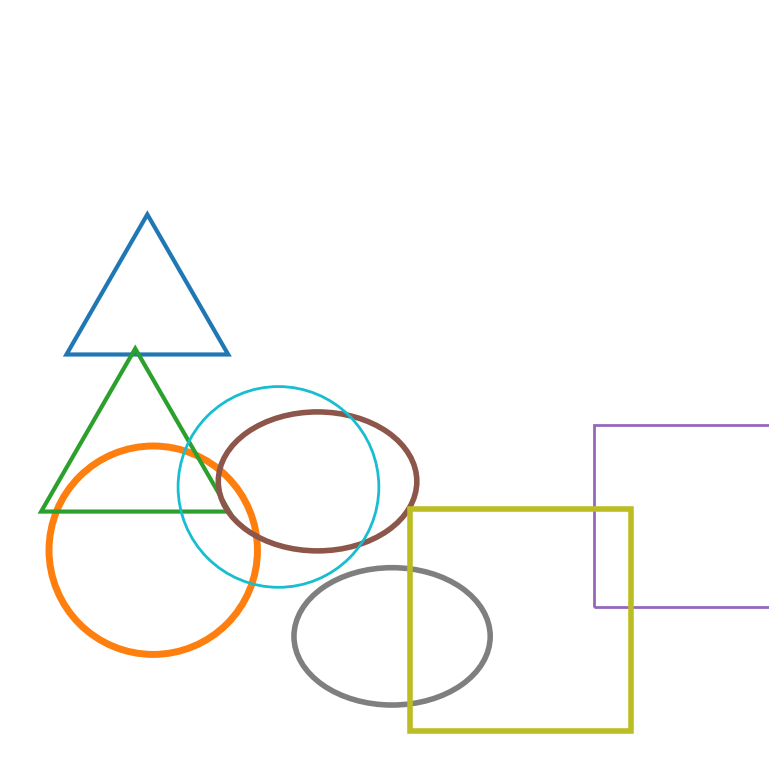[{"shape": "triangle", "thickness": 1.5, "radius": 0.61, "center": [0.191, 0.6]}, {"shape": "circle", "thickness": 2.5, "radius": 0.68, "center": [0.199, 0.285]}, {"shape": "triangle", "thickness": 1.5, "radius": 0.71, "center": [0.176, 0.406]}, {"shape": "square", "thickness": 1, "radius": 0.59, "center": [0.889, 0.33]}, {"shape": "oval", "thickness": 2, "radius": 0.64, "center": [0.412, 0.375]}, {"shape": "oval", "thickness": 2, "radius": 0.64, "center": [0.509, 0.174]}, {"shape": "square", "thickness": 2, "radius": 0.72, "center": [0.676, 0.195]}, {"shape": "circle", "thickness": 1, "radius": 0.65, "center": [0.362, 0.368]}]